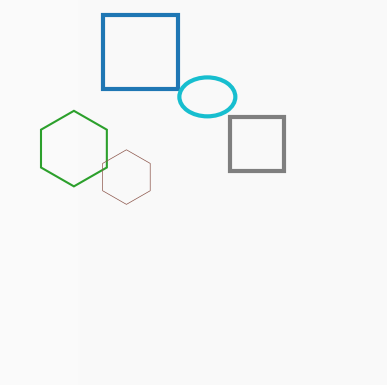[{"shape": "square", "thickness": 3, "radius": 0.49, "center": [0.363, 0.865]}, {"shape": "hexagon", "thickness": 1.5, "radius": 0.49, "center": [0.191, 0.614]}, {"shape": "hexagon", "thickness": 0.5, "radius": 0.35, "center": [0.326, 0.54]}, {"shape": "square", "thickness": 3, "radius": 0.35, "center": [0.663, 0.626]}, {"shape": "oval", "thickness": 3, "radius": 0.36, "center": [0.535, 0.748]}]